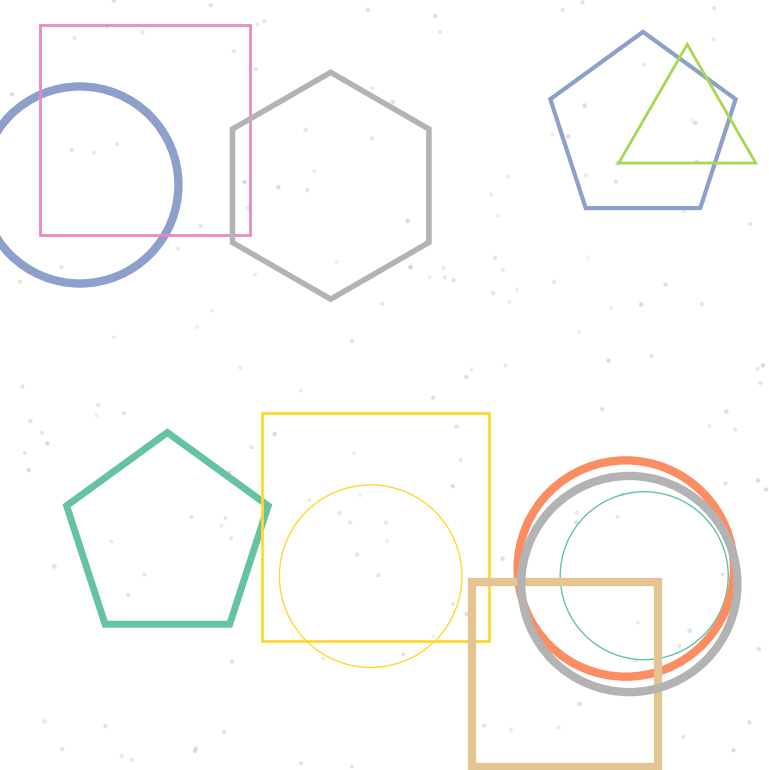[{"shape": "circle", "thickness": 0.5, "radius": 0.55, "center": [0.837, 0.252]}, {"shape": "pentagon", "thickness": 2.5, "radius": 0.69, "center": [0.217, 0.301]}, {"shape": "circle", "thickness": 3, "radius": 0.7, "center": [0.813, 0.262]}, {"shape": "circle", "thickness": 3, "radius": 0.64, "center": [0.104, 0.76]}, {"shape": "pentagon", "thickness": 1.5, "radius": 0.63, "center": [0.835, 0.832]}, {"shape": "square", "thickness": 1, "radius": 0.68, "center": [0.188, 0.831]}, {"shape": "triangle", "thickness": 1, "radius": 0.51, "center": [0.893, 0.84]}, {"shape": "square", "thickness": 1, "radius": 0.74, "center": [0.488, 0.315]}, {"shape": "circle", "thickness": 0.5, "radius": 0.59, "center": [0.481, 0.252]}, {"shape": "square", "thickness": 3, "radius": 0.6, "center": [0.734, 0.124]}, {"shape": "circle", "thickness": 3, "radius": 0.7, "center": [0.817, 0.242]}, {"shape": "hexagon", "thickness": 2, "radius": 0.74, "center": [0.429, 0.759]}]